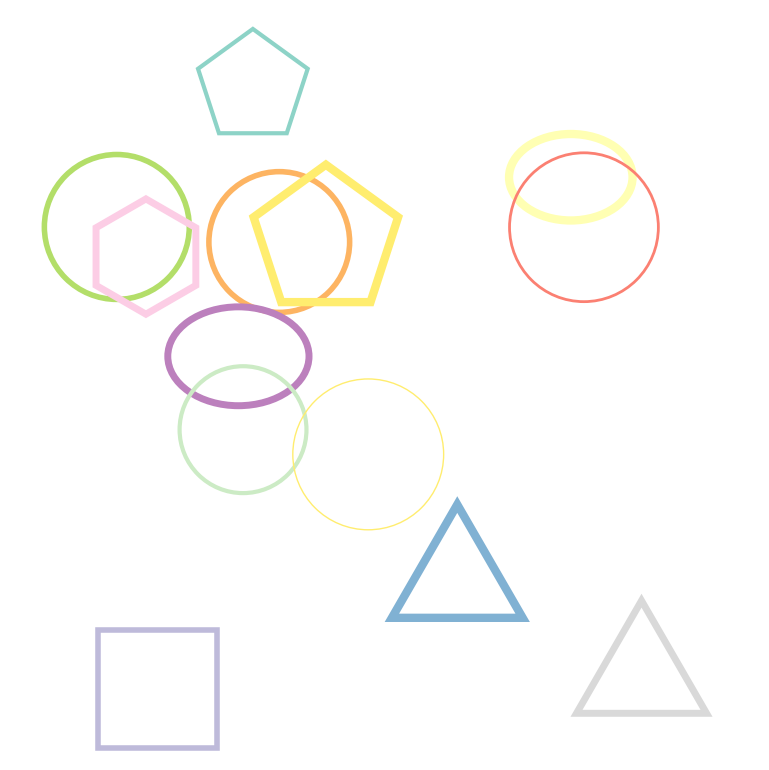[{"shape": "pentagon", "thickness": 1.5, "radius": 0.37, "center": [0.328, 0.888]}, {"shape": "oval", "thickness": 3, "radius": 0.4, "center": [0.741, 0.77]}, {"shape": "square", "thickness": 2, "radius": 0.38, "center": [0.204, 0.105]}, {"shape": "circle", "thickness": 1, "radius": 0.48, "center": [0.758, 0.705]}, {"shape": "triangle", "thickness": 3, "radius": 0.49, "center": [0.594, 0.247]}, {"shape": "circle", "thickness": 2, "radius": 0.46, "center": [0.363, 0.686]}, {"shape": "circle", "thickness": 2, "radius": 0.47, "center": [0.152, 0.705]}, {"shape": "hexagon", "thickness": 2.5, "radius": 0.37, "center": [0.19, 0.667]}, {"shape": "triangle", "thickness": 2.5, "radius": 0.49, "center": [0.833, 0.122]}, {"shape": "oval", "thickness": 2.5, "radius": 0.46, "center": [0.31, 0.537]}, {"shape": "circle", "thickness": 1.5, "radius": 0.41, "center": [0.316, 0.442]}, {"shape": "pentagon", "thickness": 3, "radius": 0.49, "center": [0.423, 0.687]}, {"shape": "circle", "thickness": 0.5, "radius": 0.49, "center": [0.478, 0.41]}]